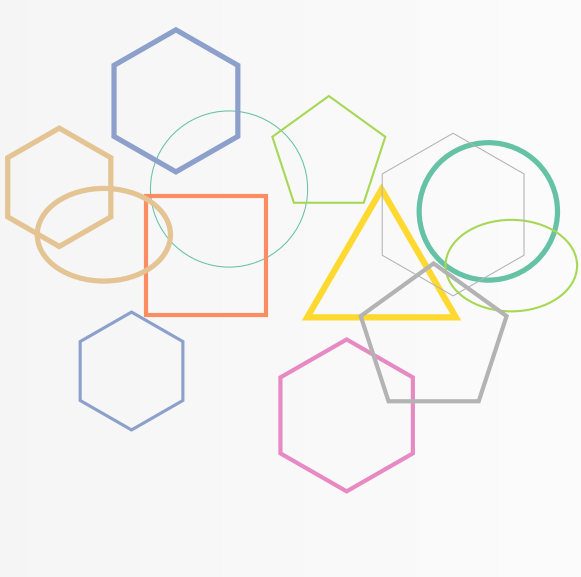[{"shape": "circle", "thickness": 0.5, "radius": 0.68, "center": [0.394, 0.672]}, {"shape": "circle", "thickness": 2.5, "radius": 0.6, "center": [0.84, 0.633]}, {"shape": "square", "thickness": 2, "radius": 0.52, "center": [0.355, 0.556]}, {"shape": "hexagon", "thickness": 2.5, "radius": 0.61, "center": [0.303, 0.824]}, {"shape": "hexagon", "thickness": 1.5, "radius": 0.51, "center": [0.226, 0.357]}, {"shape": "hexagon", "thickness": 2, "radius": 0.66, "center": [0.596, 0.28]}, {"shape": "oval", "thickness": 1, "radius": 0.57, "center": [0.88, 0.539]}, {"shape": "pentagon", "thickness": 1, "radius": 0.51, "center": [0.566, 0.731]}, {"shape": "triangle", "thickness": 3, "radius": 0.74, "center": [0.656, 0.523]}, {"shape": "hexagon", "thickness": 2.5, "radius": 0.51, "center": [0.102, 0.675]}, {"shape": "oval", "thickness": 2.5, "radius": 0.57, "center": [0.179, 0.593]}, {"shape": "pentagon", "thickness": 2, "radius": 0.66, "center": [0.746, 0.411]}, {"shape": "hexagon", "thickness": 0.5, "radius": 0.7, "center": [0.78, 0.628]}]